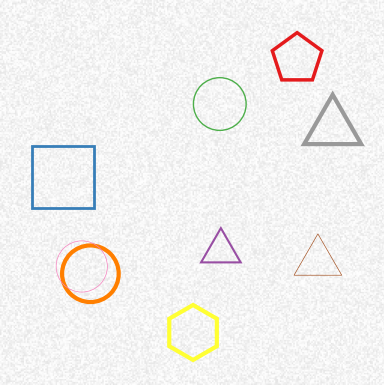[{"shape": "pentagon", "thickness": 2.5, "radius": 0.34, "center": [0.772, 0.847]}, {"shape": "square", "thickness": 2, "radius": 0.4, "center": [0.163, 0.539]}, {"shape": "circle", "thickness": 1, "radius": 0.34, "center": [0.571, 0.73]}, {"shape": "triangle", "thickness": 1.5, "radius": 0.3, "center": [0.574, 0.348]}, {"shape": "circle", "thickness": 3, "radius": 0.37, "center": [0.235, 0.289]}, {"shape": "hexagon", "thickness": 3, "radius": 0.36, "center": [0.501, 0.136]}, {"shape": "triangle", "thickness": 0.5, "radius": 0.36, "center": [0.826, 0.321]}, {"shape": "circle", "thickness": 0.5, "radius": 0.33, "center": [0.212, 0.308]}, {"shape": "triangle", "thickness": 3, "radius": 0.43, "center": [0.864, 0.668]}]